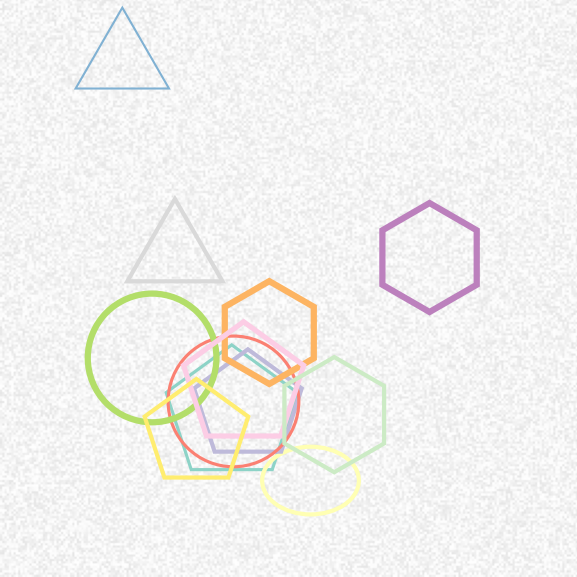[{"shape": "pentagon", "thickness": 1.5, "radius": 0.6, "center": [0.401, 0.283]}, {"shape": "oval", "thickness": 2, "radius": 0.42, "center": [0.538, 0.167]}, {"shape": "pentagon", "thickness": 2, "radius": 0.49, "center": [0.429, 0.296]}, {"shape": "circle", "thickness": 1.5, "radius": 0.57, "center": [0.404, 0.304]}, {"shape": "triangle", "thickness": 1, "radius": 0.47, "center": [0.212, 0.893]}, {"shape": "hexagon", "thickness": 3, "radius": 0.44, "center": [0.466, 0.423]}, {"shape": "circle", "thickness": 3, "radius": 0.56, "center": [0.263, 0.379]}, {"shape": "pentagon", "thickness": 2.5, "radius": 0.55, "center": [0.422, 0.333]}, {"shape": "triangle", "thickness": 2, "radius": 0.48, "center": [0.303, 0.56]}, {"shape": "hexagon", "thickness": 3, "radius": 0.47, "center": [0.744, 0.553]}, {"shape": "hexagon", "thickness": 2, "radius": 0.5, "center": [0.579, 0.281]}, {"shape": "pentagon", "thickness": 2, "radius": 0.47, "center": [0.34, 0.249]}]